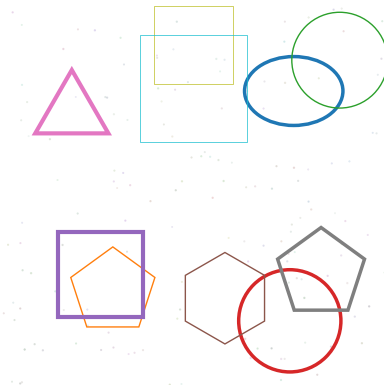[{"shape": "oval", "thickness": 2.5, "radius": 0.64, "center": [0.763, 0.764]}, {"shape": "pentagon", "thickness": 1, "radius": 0.57, "center": [0.293, 0.244]}, {"shape": "circle", "thickness": 1, "radius": 0.62, "center": [0.882, 0.844]}, {"shape": "circle", "thickness": 2.5, "radius": 0.66, "center": [0.753, 0.167]}, {"shape": "square", "thickness": 3, "radius": 0.55, "center": [0.26, 0.287]}, {"shape": "hexagon", "thickness": 1, "radius": 0.59, "center": [0.584, 0.225]}, {"shape": "triangle", "thickness": 3, "radius": 0.55, "center": [0.187, 0.708]}, {"shape": "pentagon", "thickness": 2.5, "radius": 0.59, "center": [0.834, 0.29]}, {"shape": "square", "thickness": 0.5, "radius": 0.51, "center": [0.502, 0.883]}, {"shape": "square", "thickness": 0.5, "radius": 0.69, "center": [0.503, 0.77]}]